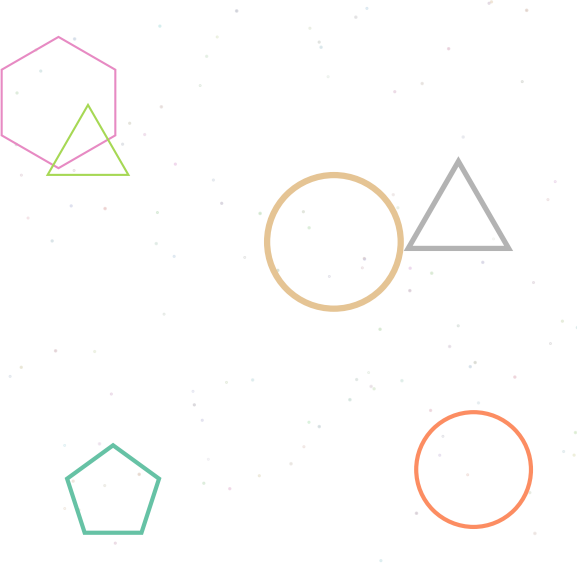[{"shape": "pentagon", "thickness": 2, "radius": 0.42, "center": [0.196, 0.144]}, {"shape": "circle", "thickness": 2, "radius": 0.5, "center": [0.82, 0.186]}, {"shape": "hexagon", "thickness": 1, "radius": 0.57, "center": [0.101, 0.822]}, {"shape": "triangle", "thickness": 1, "radius": 0.4, "center": [0.152, 0.737]}, {"shape": "circle", "thickness": 3, "radius": 0.58, "center": [0.578, 0.58]}, {"shape": "triangle", "thickness": 2.5, "radius": 0.5, "center": [0.794, 0.619]}]